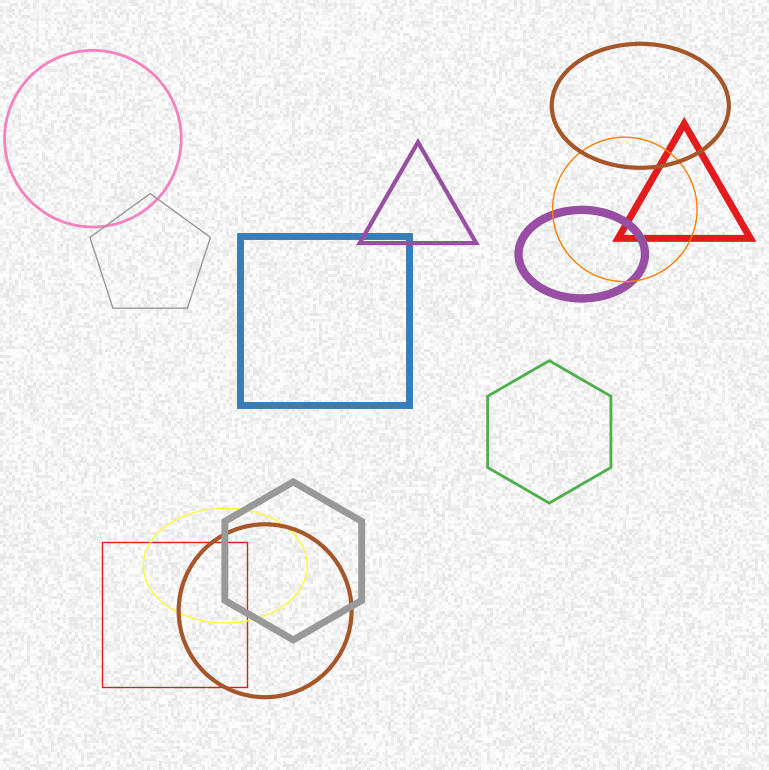[{"shape": "triangle", "thickness": 2.5, "radius": 0.5, "center": [0.889, 0.74]}, {"shape": "square", "thickness": 0.5, "radius": 0.47, "center": [0.227, 0.202]}, {"shape": "square", "thickness": 2.5, "radius": 0.55, "center": [0.422, 0.583]}, {"shape": "hexagon", "thickness": 1, "radius": 0.46, "center": [0.713, 0.439]}, {"shape": "triangle", "thickness": 1.5, "radius": 0.44, "center": [0.543, 0.728]}, {"shape": "oval", "thickness": 3, "radius": 0.41, "center": [0.756, 0.67]}, {"shape": "circle", "thickness": 0.5, "radius": 0.47, "center": [0.811, 0.728]}, {"shape": "oval", "thickness": 0.5, "radius": 0.53, "center": [0.293, 0.265]}, {"shape": "oval", "thickness": 1.5, "radius": 0.58, "center": [0.832, 0.863]}, {"shape": "circle", "thickness": 1.5, "radius": 0.56, "center": [0.344, 0.207]}, {"shape": "circle", "thickness": 1, "radius": 0.57, "center": [0.121, 0.82]}, {"shape": "hexagon", "thickness": 2.5, "radius": 0.51, "center": [0.381, 0.272]}, {"shape": "pentagon", "thickness": 0.5, "radius": 0.41, "center": [0.195, 0.666]}]